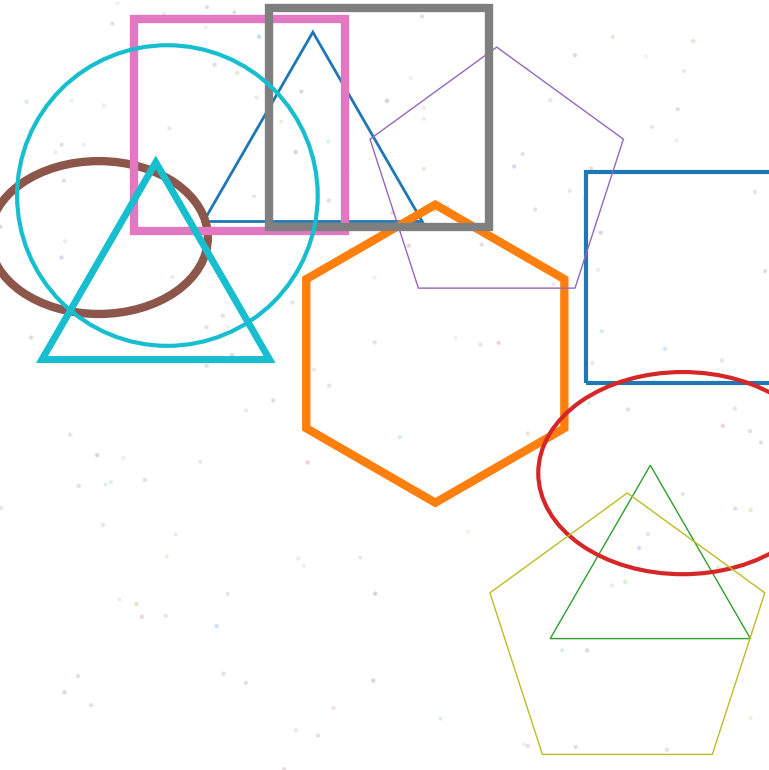[{"shape": "triangle", "thickness": 1, "radius": 0.82, "center": [0.406, 0.794]}, {"shape": "square", "thickness": 1.5, "radius": 0.68, "center": [0.897, 0.64]}, {"shape": "hexagon", "thickness": 3, "radius": 0.97, "center": [0.565, 0.541]}, {"shape": "triangle", "thickness": 0.5, "radius": 0.75, "center": [0.845, 0.246]}, {"shape": "oval", "thickness": 1.5, "radius": 0.94, "center": [0.887, 0.386]}, {"shape": "pentagon", "thickness": 0.5, "radius": 0.87, "center": [0.645, 0.766]}, {"shape": "oval", "thickness": 3, "radius": 0.71, "center": [0.128, 0.692]}, {"shape": "square", "thickness": 3, "radius": 0.69, "center": [0.311, 0.838]}, {"shape": "square", "thickness": 3, "radius": 0.71, "center": [0.492, 0.847]}, {"shape": "pentagon", "thickness": 0.5, "radius": 0.94, "center": [0.815, 0.172]}, {"shape": "triangle", "thickness": 2.5, "radius": 0.85, "center": [0.202, 0.618]}, {"shape": "circle", "thickness": 1.5, "radius": 0.98, "center": [0.217, 0.746]}]